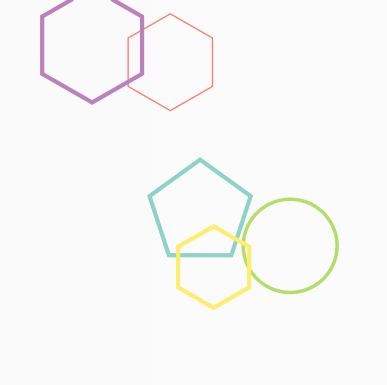[{"shape": "pentagon", "thickness": 3, "radius": 0.69, "center": [0.516, 0.448]}, {"shape": "hexagon", "thickness": 1, "radius": 0.63, "center": [0.439, 0.838]}, {"shape": "circle", "thickness": 2.5, "radius": 0.61, "center": [0.749, 0.361]}, {"shape": "hexagon", "thickness": 3, "radius": 0.74, "center": [0.238, 0.883]}, {"shape": "hexagon", "thickness": 3, "radius": 0.53, "center": [0.551, 0.306]}]